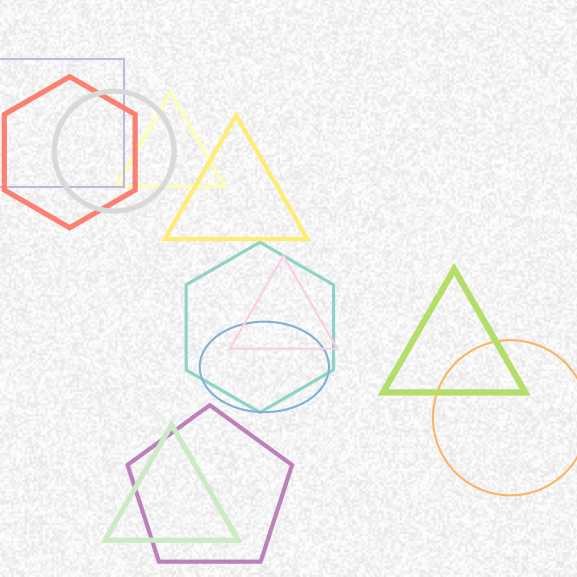[{"shape": "hexagon", "thickness": 1.5, "radius": 0.74, "center": [0.45, 0.432]}, {"shape": "triangle", "thickness": 1.5, "radius": 0.54, "center": [0.295, 0.73]}, {"shape": "square", "thickness": 1, "radius": 0.55, "center": [0.104, 0.786]}, {"shape": "hexagon", "thickness": 2.5, "radius": 0.65, "center": [0.121, 0.736]}, {"shape": "oval", "thickness": 1, "radius": 0.56, "center": [0.458, 0.364]}, {"shape": "circle", "thickness": 1, "radius": 0.67, "center": [0.884, 0.276]}, {"shape": "triangle", "thickness": 3, "radius": 0.71, "center": [0.786, 0.391]}, {"shape": "triangle", "thickness": 1, "radius": 0.54, "center": [0.491, 0.449]}, {"shape": "circle", "thickness": 2.5, "radius": 0.52, "center": [0.198, 0.737]}, {"shape": "pentagon", "thickness": 2, "radius": 0.75, "center": [0.363, 0.148]}, {"shape": "triangle", "thickness": 2.5, "radius": 0.67, "center": [0.297, 0.13]}, {"shape": "triangle", "thickness": 2, "radius": 0.71, "center": [0.409, 0.657]}]